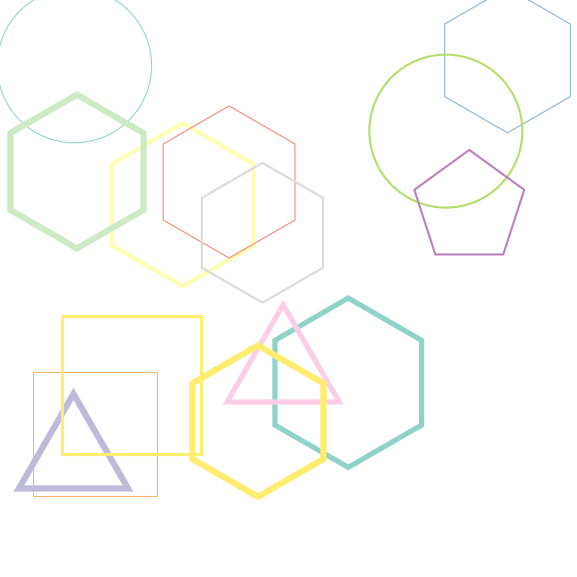[{"shape": "circle", "thickness": 0.5, "radius": 0.67, "center": [0.129, 0.886]}, {"shape": "hexagon", "thickness": 2.5, "radius": 0.73, "center": [0.603, 0.336]}, {"shape": "hexagon", "thickness": 2, "radius": 0.71, "center": [0.316, 0.645]}, {"shape": "triangle", "thickness": 3, "radius": 0.55, "center": [0.127, 0.208]}, {"shape": "hexagon", "thickness": 0.5, "radius": 0.66, "center": [0.397, 0.684]}, {"shape": "hexagon", "thickness": 0.5, "radius": 0.63, "center": [0.879, 0.895]}, {"shape": "square", "thickness": 0.5, "radius": 0.54, "center": [0.165, 0.248]}, {"shape": "circle", "thickness": 1, "radius": 0.66, "center": [0.772, 0.772]}, {"shape": "triangle", "thickness": 2.5, "radius": 0.56, "center": [0.49, 0.359]}, {"shape": "hexagon", "thickness": 1, "radius": 0.61, "center": [0.454, 0.596]}, {"shape": "pentagon", "thickness": 1, "radius": 0.5, "center": [0.813, 0.639]}, {"shape": "hexagon", "thickness": 3, "radius": 0.67, "center": [0.133, 0.702]}, {"shape": "square", "thickness": 1.5, "radius": 0.6, "center": [0.228, 0.333]}, {"shape": "hexagon", "thickness": 3, "radius": 0.66, "center": [0.447, 0.27]}]